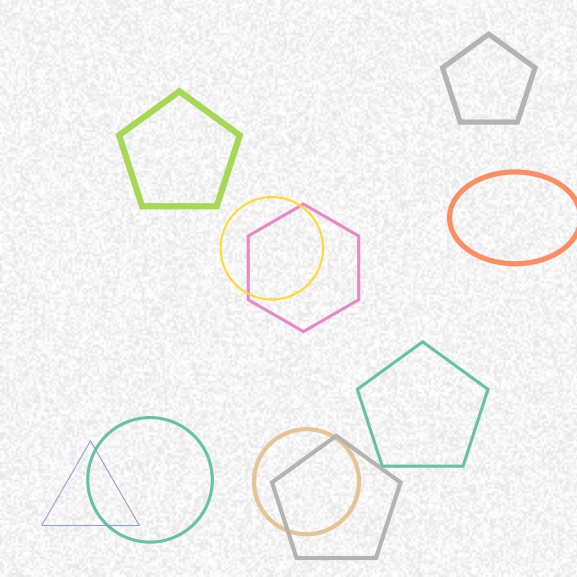[{"shape": "circle", "thickness": 1.5, "radius": 0.54, "center": [0.26, 0.168]}, {"shape": "pentagon", "thickness": 1.5, "radius": 0.6, "center": [0.732, 0.288]}, {"shape": "oval", "thickness": 2.5, "radius": 0.57, "center": [0.892, 0.622]}, {"shape": "triangle", "thickness": 0.5, "radius": 0.49, "center": [0.157, 0.138]}, {"shape": "hexagon", "thickness": 1.5, "radius": 0.55, "center": [0.525, 0.535]}, {"shape": "pentagon", "thickness": 3, "radius": 0.55, "center": [0.311, 0.731]}, {"shape": "circle", "thickness": 1, "radius": 0.44, "center": [0.471, 0.569]}, {"shape": "circle", "thickness": 2, "radius": 0.45, "center": [0.531, 0.165]}, {"shape": "pentagon", "thickness": 2, "radius": 0.59, "center": [0.582, 0.128]}, {"shape": "pentagon", "thickness": 2.5, "radius": 0.42, "center": [0.846, 0.856]}]